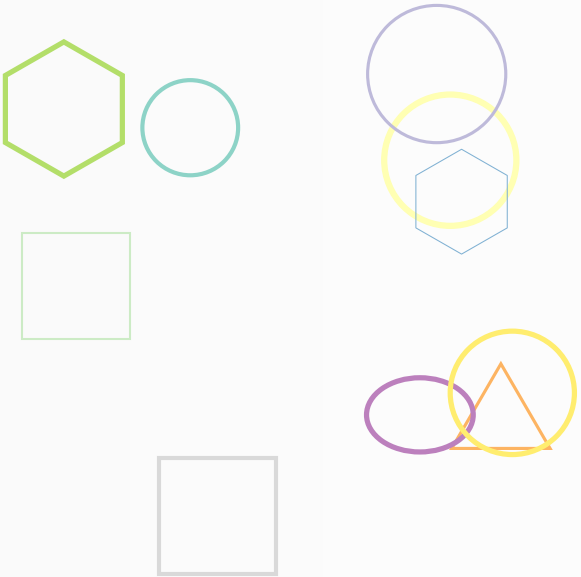[{"shape": "circle", "thickness": 2, "radius": 0.41, "center": [0.327, 0.778]}, {"shape": "circle", "thickness": 3, "radius": 0.57, "center": [0.775, 0.722]}, {"shape": "circle", "thickness": 1.5, "radius": 0.59, "center": [0.751, 0.871]}, {"shape": "hexagon", "thickness": 0.5, "radius": 0.45, "center": [0.794, 0.65]}, {"shape": "triangle", "thickness": 1.5, "radius": 0.49, "center": [0.862, 0.271]}, {"shape": "hexagon", "thickness": 2.5, "radius": 0.58, "center": [0.11, 0.81]}, {"shape": "square", "thickness": 2, "radius": 0.5, "center": [0.374, 0.105]}, {"shape": "oval", "thickness": 2.5, "radius": 0.46, "center": [0.722, 0.281]}, {"shape": "square", "thickness": 1, "radius": 0.46, "center": [0.131, 0.504]}, {"shape": "circle", "thickness": 2.5, "radius": 0.53, "center": [0.881, 0.319]}]